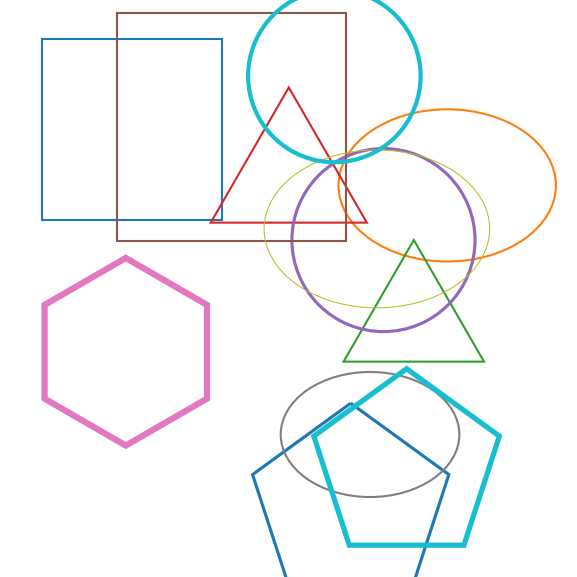[{"shape": "pentagon", "thickness": 1.5, "radius": 0.89, "center": [0.607, 0.122]}, {"shape": "square", "thickness": 1, "radius": 0.78, "center": [0.229, 0.775]}, {"shape": "oval", "thickness": 1, "radius": 0.94, "center": [0.774, 0.678]}, {"shape": "triangle", "thickness": 1, "radius": 0.7, "center": [0.717, 0.443]}, {"shape": "triangle", "thickness": 1, "radius": 0.78, "center": [0.5, 0.692]}, {"shape": "circle", "thickness": 1.5, "radius": 0.79, "center": [0.664, 0.583]}, {"shape": "square", "thickness": 1, "radius": 0.99, "center": [0.401, 0.779]}, {"shape": "hexagon", "thickness": 3, "radius": 0.81, "center": [0.218, 0.39]}, {"shape": "oval", "thickness": 1, "radius": 0.77, "center": [0.641, 0.247]}, {"shape": "oval", "thickness": 0.5, "radius": 0.98, "center": [0.653, 0.603]}, {"shape": "circle", "thickness": 2, "radius": 0.75, "center": [0.579, 0.868]}, {"shape": "pentagon", "thickness": 2.5, "radius": 0.84, "center": [0.704, 0.192]}]